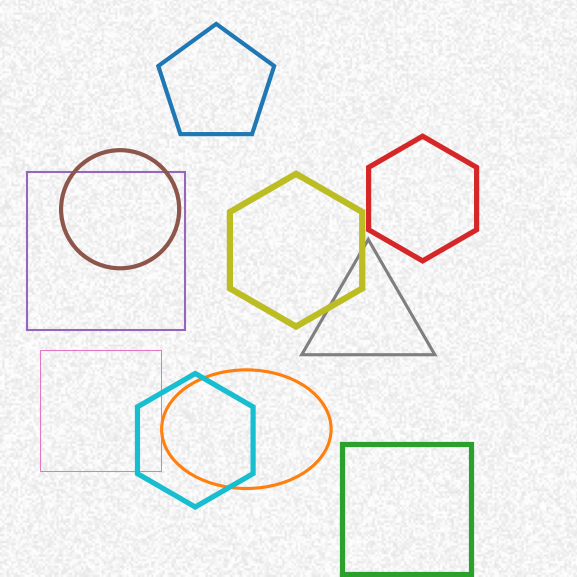[{"shape": "pentagon", "thickness": 2, "radius": 0.53, "center": [0.374, 0.852]}, {"shape": "oval", "thickness": 1.5, "radius": 0.73, "center": [0.427, 0.256]}, {"shape": "square", "thickness": 2.5, "radius": 0.56, "center": [0.704, 0.118]}, {"shape": "hexagon", "thickness": 2.5, "radius": 0.54, "center": [0.732, 0.655]}, {"shape": "square", "thickness": 1, "radius": 0.69, "center": [0.184, 0.565]}, {"shape": "circle", "thickness": 2, "radius": 0.51, "center": [0.208, 0.637]}, {"shape": "square", "thickness": 0.5, "radius": 0.53, "center": [0.174, 0.288]}, {"shape": "triangle", "thickness": 1.5, "radius": 0.67, "center": [0.638, 0.451]}, {"shape": "hexagon", "thickness": 3, "radius": 0.66, "center": [0.513, 0.566]}, {"shape": "hexagon", "thickness": 2.5, "radius": 0.58, "center": [0.338, 0.237]}]